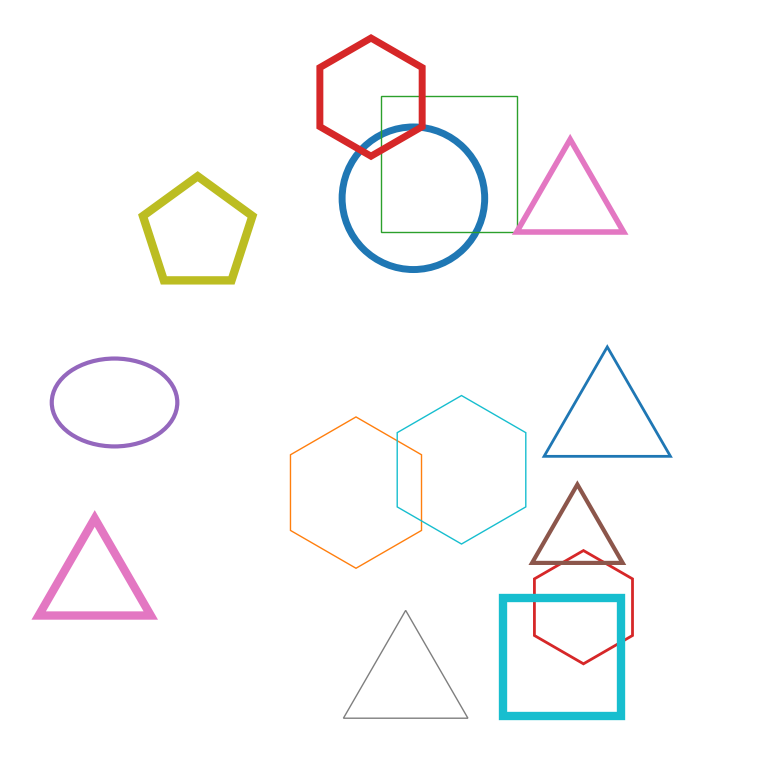[{"shape": "circle", "thickness": 2.5, "radius": 0.46, "center": [0.537, 0.743]}, {"shape": "triangle", "thickness": 1, "radius": 0.47, "center": [0.789, 0.455]}, {"shape": "hexagon", "thickness": 0.5, "radius": 0.49, "center": [0.462, 0.36]}, {"shape": "square", "thickness": 0.5, "radius": 0.44, "center": [0.583, 0.788]}, {"shape": "hexagon", "thickness": 2.5, "radius": 0.38, "center": [0.482, 0.874]}, {"shape": "hexagon", "thickness": 1, "radius": 0.37, "center": [0.758, 0.211]}, {"shape": "oval", "thickness": 1.5, "radius": 0.41, "center": [0.149, 0.477]}, {"shape": "triangle", "thickness": 1.5, "radius": 0.34, "center": [0.75, 0.303]}, {"shape": "triangle", "thickness": 3, "radius": 0.42, "center": [0.123, 0.243]}, {"shape": "triangle", "thickness": 2, "radius": 0.4, "center": [0.74, 0.739]}, {"shape": "triangle", "thickness": 0.5, "radius": 0.47, "center": [0.527, 0.114]}, {"shape": "pentagon", "thickness": 3, "radius": 0.37, "center": [0.257, 0.696]}, {"shape": "hexagon", "thickness": 0.5, "radius": 0.48, "center": [0.599, 0.39]}, {"shape": "square", "thickness": 3, "radius": 0.38, "center": [0.73, 0.147]}]